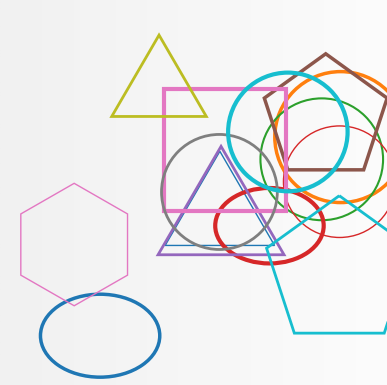[{"shape": "oval", "thickness": 2.5, "radius": 0.77, "center": [0.258, 0.128]}, {"shape": "triangle", "thickness": 1, "radius": 0.82, "center": [0.567, 0.444]}, {"shape": "circle", "thickness": 2.5, "radius": 0.85, "center": [0.879, 0.644]}, {"shape": "circle", "thickness": 1.5, "radius": 0.79, "center": [0.83, 0.586]}, {"shape": "circle", "thickness": 1, "radius": 0.72, "center": [0.876, 0.528]}, {"shape": "oval", "thickness": 3, "radius": 0.7, "center": [0.695, 0.414]}, {"shape": "triangle", "thickness": 2, "radius": 0.94, "center": [0.57, 0.432]}, {"shape": "pentagon", "thickness": 2.5, "radius": 0.83, "center": [0.841, 0.694]}, {"shape": "hexagon", "thickness": 1, "radius": 0.79, "center": [0.191, 0.365]}, {"shape": "square", "thickness": 3, "radius": 0.79, "center": [0.582, 0.61]}, {"shape": "circle", "thickness": 2, "radius": 0.75, "center": [0.566, 0.501]}, {"shape": "triangle", "thickness": 2, "radius": 0.7, "center": [0.41, 0.768]}, {"shape": "pentagon", "thickness": 2, "radius": 0.99, "center": [0.876, 0.294]}, {"shape": "circle", "thickness": 3, "radius": 0.77, "center": [0.743, 0.657]}]